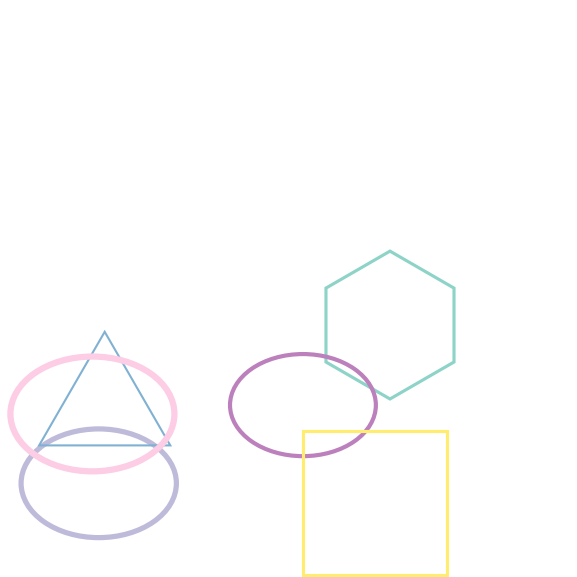[{"shape": "hexagon", "thickness": 1.5, "radius": 0.64, "center": [0.675, 0.436]}, {"shape": "oval", "thickness": 2.5, "radius": 0.67, "center": [0.171, 0.162]}, {"shape": "triangle", "thickness": 1, "radius": 0.66, "center": [0.181, 0.293]}, {"shape": "oval", "thickness": 3, "radius": 0.71, "center": [0.16, 0.282]}, {"shape": "oval", "thickness": 2, "radius": 0.63, "center": [0.525, 0.298]}, {"shape": "square", "thickness": 1.5, "radius": 0.62, "center": [0.649, 0.129]}]